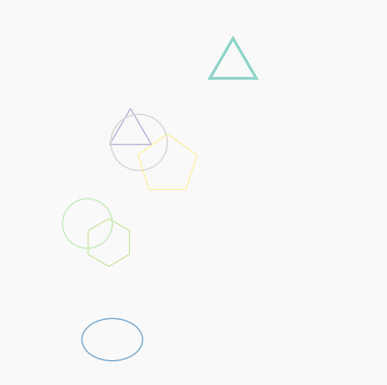[{"shape": "triangle", "thickness": 2, "radius": 0.35, "center": [0.602, 0.831]}, {"shape": "triangle", "thickness": 1, "radius": 0.31, "center": [0.337, 0.656]}, {"shape": "oval", "thickness": 1, "radius": 0.39, "center": [0.29, 0.118]}, {"shape": "hexagon", "thickness": 0.5, "radius": 0.31, "center": [0.281, 0.37]}, {"shape": "circle", "thickness": 1, "radius": 0.36, "center": [0.359, 0.63]}, {"shape": "circle", "thickness": 1, "radius": 0.32, "center": [0.226, 0.419]}, {"shape": "pentagon", "thickness": 0.5, "radius": 0.4, "center": [0.432, 0.572]}]